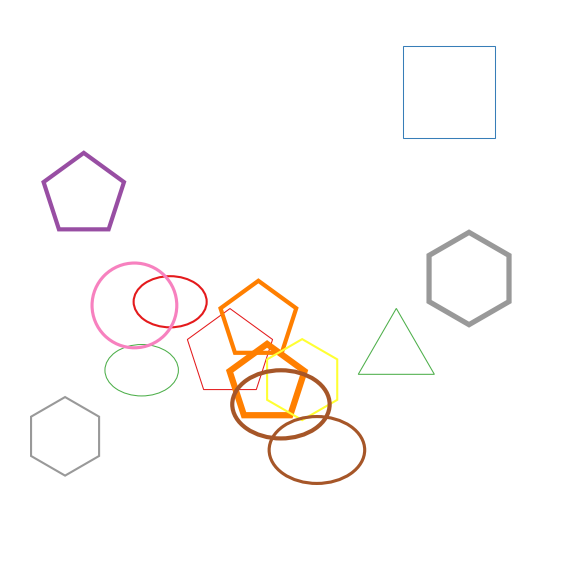[{"shape": "oval", "thickness": 1, "radius": 0.32, "center": [0.295, 0.477]}, {"shape": "pentagon", "thickness": 0.5, "radius": 0.39, "center": [0.398, 0.387]}, {"shape": "square", "thickness": 0.5, "radius": 0.4, "center": [0.778, 0.84]}, {"shape": "triangle", "thickness": 0.5, "radius": 0.38, "center": [0.686, 0.389]}, {"shape": "oval", "thickness": 0.5, "radius": 0.32, "center": [0.245, 0.358]}, {"shape": "pentagon", "thickness": 2, "radius": 0.37, "center": [0.145, 0.661]}, {"shape": "pentagon", "thickness": 3, "radius": 0.34, "center": [0.462, 0.335]}, {"shape": "pentagon", "thickness": 2, "radius": 0.34, "center": [0.447, 0.444]}, {"shape": "hexagon", "thickness": 1, "radius": 0.35, "center": [0.523, 0.342]}, {"shape": "oval", "thickness": 2, "radius": 0.42, "center": [0.486, 0.299]}, {"shape": "oval", "thickness": 1.5, "radius": 0.41, "center": [0.549, 0.22]}, {"shape": "circle", "thickness": 1.5, "radius": 0.37, "center": [0.233, 0.47]}, {"shape": "hexagon", "thickness": 1, "radius": 0.34, "center": [0.113, 0.244]}, {"shape": "hexagon", "thickness": 2.5, "radius": 0.4, "center": [0.812, 0.517]}]